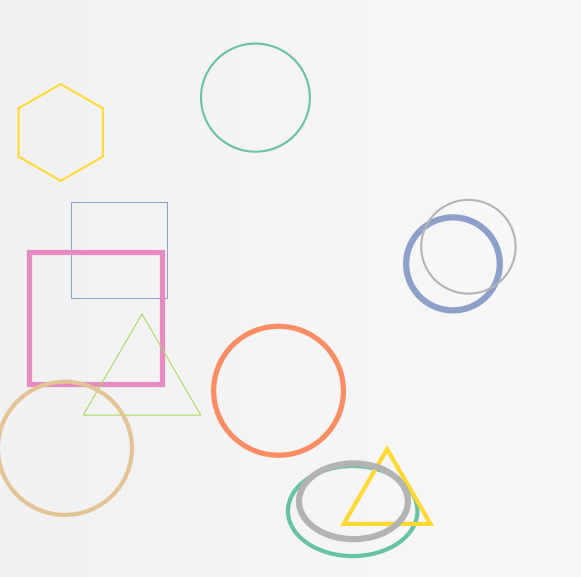[{"shape": "oval", "thickness": 2, "radius": 0.56, "center": [0.607, 0.114]}, {"shape": "circle", "thickness": 1, "radius": 0.47, "center": [0.439, 0.83]}, {"shape": "circle", "thickness": 2.5, "radius": 0.56, "center": [0.479, 0.322]}, {"shape": "circle", "thickness": 3, "radius": 0.4, "center": [0.779, 0.542]}, {"shape": "square", "thickness": 0.5, "radius": 0.41, "center": [0.205, 0.566]}, {"shape": "square", "thickness": 2.5, "radius": 0.57, "center": [0.164, 0.448]}, {"shape": "triangle", "thickness": 0.5, "radius": 0.58, "center": [0.244, 0.339]}, {"shape": "hexagon", "thickness": 1, "radius": 0.42, "center": [0.104, 0.77]}, {"shape": "triangle", "thickness": 2, "radius": 0.43, "center": [0.666, 0.135]}, {"shape": "circle", "thickness": 2, "radius": 0.58, "center": [0.112, 0.223]}, {"shape": "oval", "thickness": 3, "radius": 0.47, "center": [0.608, 0.131]}, {"shape": "circle", "thickness": 1, "radius": 0.41, "center": [0.806, 0.572]}]